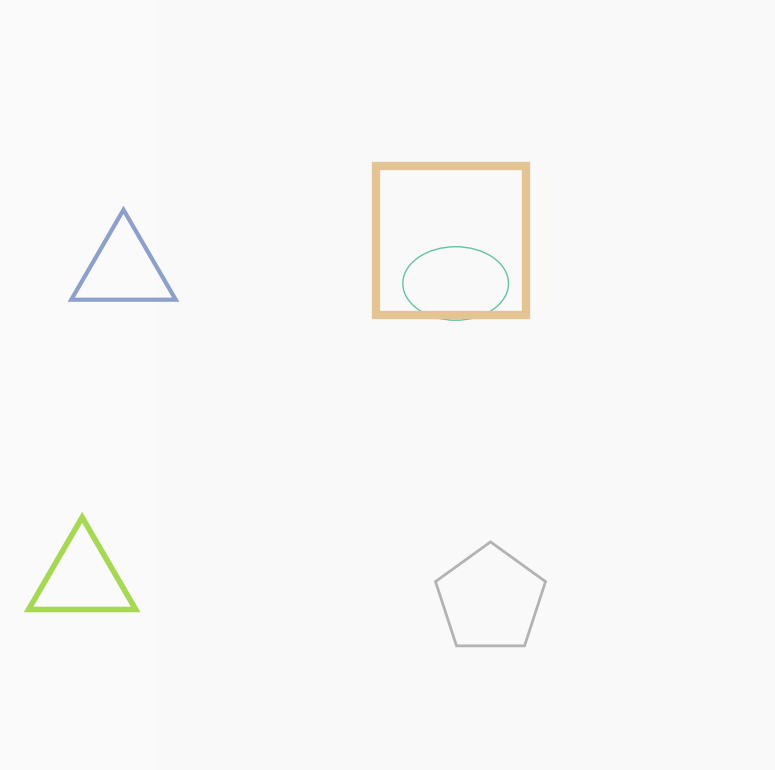[{"shape": "oval", "thickness": 0.5, "radius": 0.34, "center": [0.588, 0.632]}, {"shape": "triangle", "thickness": 1.5, "radius": 0.39, "center": [0.159, 0.65]}, {"shape": "triangle", "thickness": 2, "radius": 0.4, "center": [0.106, 0.248]}, {"shape": "square", "thickness": 3, "radius": 0.48, "center": [0.582, 0.688]}, {"shape": "pentagon", "thickness": 1, "radius": 0.37, "center": [0.633, 0.222]}]